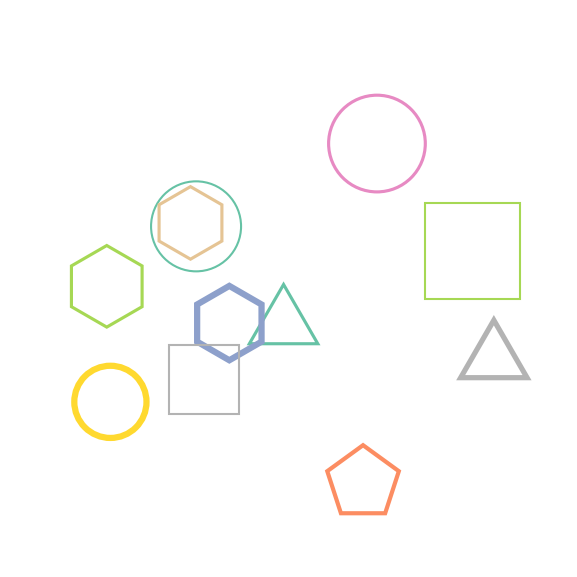[{"shape": "circle", "thickness": 1, "radius": 0.39, "center": [0.339, 0.607]}, {"shape": "triangle", "thickness": 1.5, "radius": 0.34, "center": [0.491, 0.438]}, {"shape": "pentagon", "thickness": 2, "radius": 0.33, "center": [0.629, 0.163]}, {"shape": "hexagon", "thickness": 3, "radius": 0.32, "center": [0.397, 0.44]}, {"shape": "circle", "thickness": 1.5, "radius": 0.42, "center": [0.653, 0.751]}, {"shape": "square", "thickness": 1, "radius": 0.41, "center": [0.818, 0.564]}, {"shape": "hexagon", "thickness": 1.5, "radius": 0.35, "center": [0.185, 0.503]}, {"shape": "circle", "thickness": 3, "radius": 0.31, "center": [0.191, 0.303]}, {"shape": "hexagon", "thickness": 1.5, "radius": 0.31, "center": [0.33, 0.613]}, {"shape": "square", "thickness": 1, "radius": 0.3, "center": [0.353, 0.342]}, {"shape": "triangle", "thickness": 2.5, "radius": 0.33, "center": [0.855, 0.378]}]